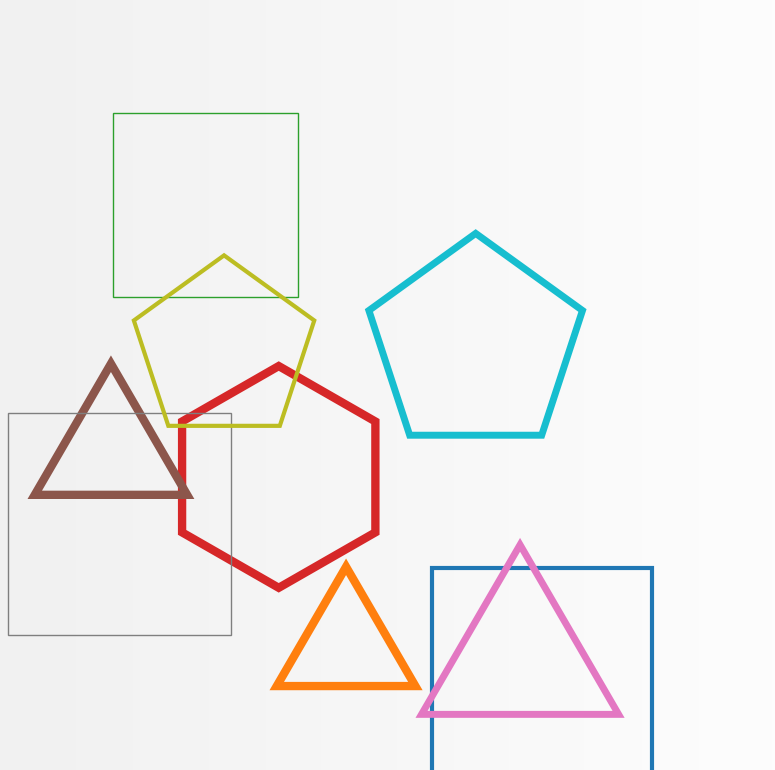[{"shape": "square", "thickness": 1.5, "radius": 0.71, "center": [0.699, 0.12]}, {"shape": "triangle", "thickness": 3, "radius": 0.52, "center": [0.447, 0.161]}, {"shape": "square", "thickness": 0.5, "radius": 0.6, "center": [0.265, 0.734]}, {"shape": "hexagon", "thickness": 3, "radius": 0.72, "center": [0.36, 0.381]}, {"shape": "triangle", "thickness": 3, "radius": 0.57, "center": [0.143, 0.414]}, {"shape": "triangle", "thickness": 2.5, "radius": 0.73, "center": [0.671, 0.146]}, {"shape": "square", "thickness": 0.5, "radius": 0.72, "center": [0.154, 0.32]}, {"shape": "pentagon", "thickness": 1.5, "radius": 0.61, "center": [0.289, 0.546]}, {"shape": "pentagon", "thickness": 2.5, "radius": 0.72, "center": [0.614, 0.552]}]